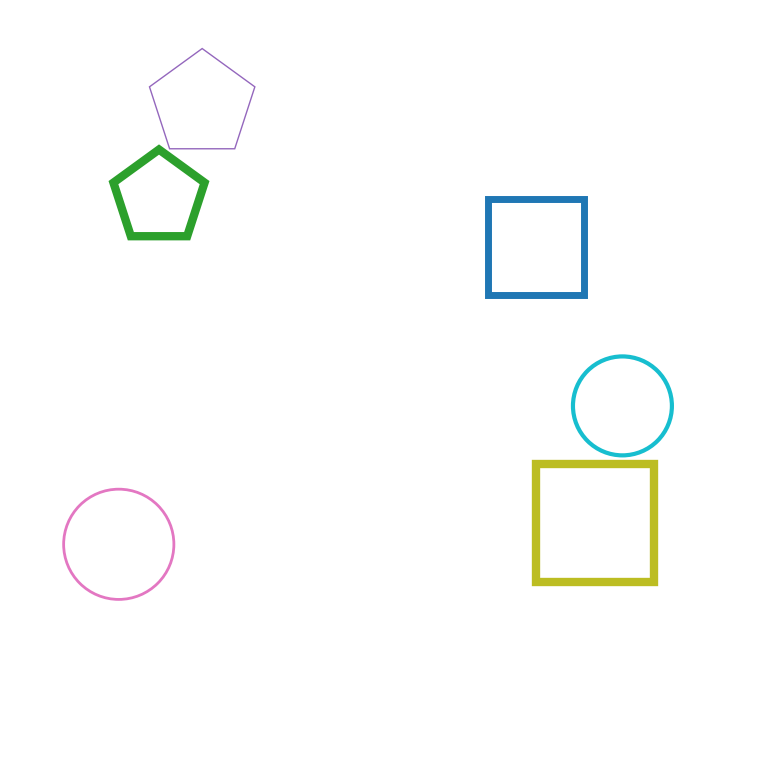[{"shape": "square", "thickness": 2.5, "radius": 0.31, "center": [0.696, 0.679]}, {"shape": "pentagon", "thickness": 3, "radius": 0.31, "center": [0.207, 0.744]}, {"shape": "pentagon", "thickness": 0.5, "radius": 0.36, "center": [0.263, 0.865]}, {"shape": "circle", "thickness": 1, "radius": 0.36, "center": [0.154, 0.293]}, {"shape": "square", "thickness": 3, "radius": 0.38, "center": [0.772, 0.321]}, {"shape": "circle", "thickness": 1.5, "radius": 0.32, "center": [0.808, 0.473]}]